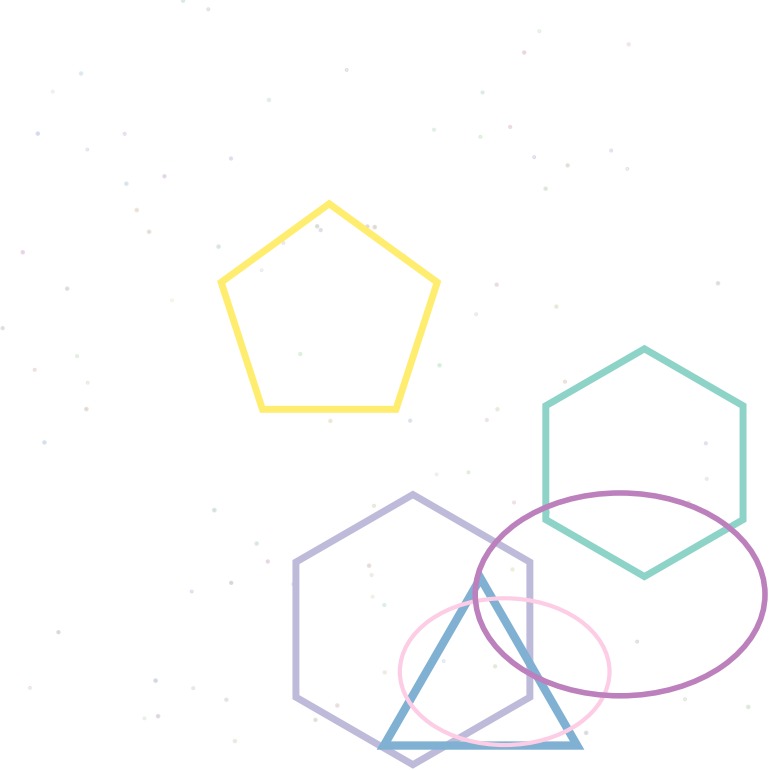[{"shape": "hexagon", "thickness": 2.5, "radius": 0.74, "center": [0.837, 0.399]}, {"shape": "hexagon", "thickness": 2.5, "radius": 0.88, "center": [0.536, 0.182]}, {"shape": "triangle", "thickness": 3, "radius": 0.72, "center": [0.624, 0.104]}, {"shape": "oval", "thickness": 1.5, "radius": 0.68, "center": [0.655, 0.128]}, {"shape": "oval", "thickness": 2, "radius": 0.94, "center": [0.805, 0.228]}, {"shape": "pentagon", "thickness": 2.5, "radius": 0.74, "center": [0.428, 0.588]}]